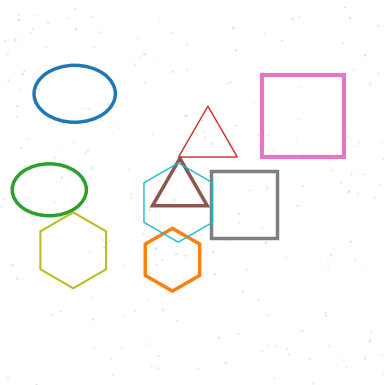[{"shape": "oval", "thickness": 2.5, "radius": 0.53, "center": [0.194, 0.756]}, {"shape": "hexagon", "thickness": 2.5, "radius": 0.41, "center": [0.448, 0.325]}, {"shape": "oval", "thickness": 2.5, "radius": 0.48, "center": [0.128, 0.507]}, {"shape": "triangle", "thickness": 1, "radius": 0.44, "center": [0.54, 0.636]}, {"shape": "triangle", "thickness": 2.5, "radius": 0.41, "center": [0.467, 0.507]}, {"shape": "square", "thickness": 3, "radius": 0.53, "center": [0.788, 0.698]}, {"shape": "square", "thickness": 2.5, "radius": 0.43, "center": [0.635, 0.469]}, {"shape": "hexagon", "thickness": 1.5, "radius": 0.49, "center": [0.19, 0.35]}, {"shape": "hexagon", "thickness": 1, "radius": 0.51, "center": [0.463, 0.474]}]